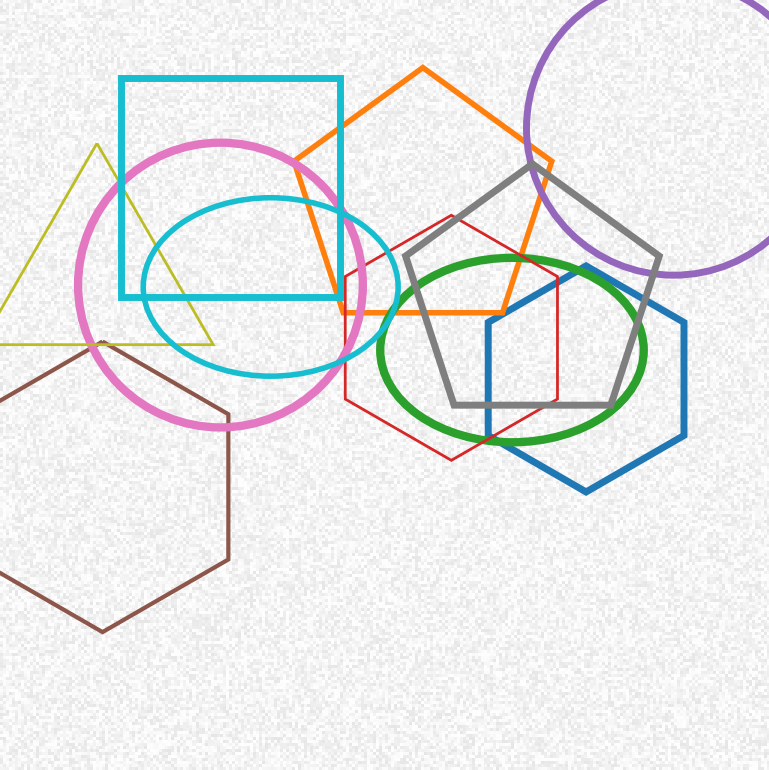[{"shape": "hexagon", "thickness": 2.5, "radius": 0.73, "center": [0.761, 0.508]}, {"shape": "pentagon", "thickness": 2, "radius": 0.88, "center": [0.549, 0.736]}, {"shape": "oval", "thickness": 3, "radius": 0.86, "center": [0.665, 0.545]}, {"shape": "hexagon", "thickness": 1, "radius": 0.8, "center": [0.586, 0.561]}, {"shape": "circle", "thickness": 2.5, "radius": 0.96, "center": [0.875, 0.834]}, {"shape": "hexagon", "thickness": 1.5, "radius": 0.94, "center": [0.133, 0.368]}, {"shape": "circle", "thickness": 3, "radius": 0.92, "center": [0.286, 0.63]}, {"shape": "pentagon", "thickness": 2.5, "radius": 0.87, "center": [0.691, 0.614]}, {"shape": "triangle", "thickness": 1, "radius": 0.87, "center": [0.126, 0.64]}, {"shape": "square", "thickness": 2.5, "radius": 0.71, "center": [0.3, 0.757]}, {"shape": "oval", "thickness": 2, "radius": 0.83, "center": [0.352, 0.627]}]